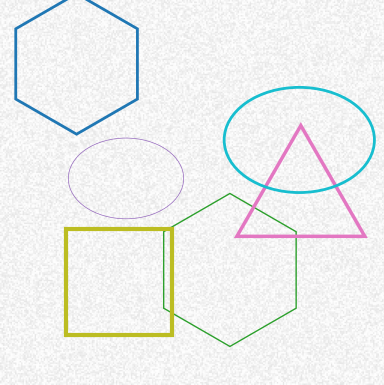[{"shape": "hexagon", "thickness": 2, "radius": 0.91, "center": [0.199, 0.834]}, {"shape": "hexagon", "thickness": 1, "radius": 0.99, "center": [0.597, 0.299]}, {"shape": "oval", "thickness": 0.5, "radius": 0.75, "center": [0.327, 0.537]}, {"shape": "triangle", "thickness": 2.5, "radius": 0.96, "center": [0.781, 0.482]}, {"shape": "square", "thickness": 3, "radius": 0.69, "center": [0.309, 0.267]}, {"shape": "oval", "thickness": 2, "radius": 0.98, "center": [0.777, 0.636]}]